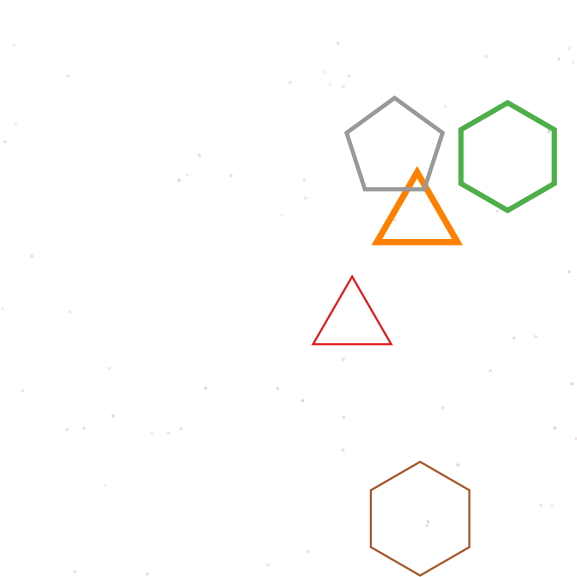[{"shape": "triangle", "thickness": 1, "radius": 0.39, "center": [0.61, 0.442]}, {"shape": "hexagon", "thickness": 2.5, "radius": 0.47, "center": [0.879, 0.728]}, {"shape": "triangle", "thickness": 3, "radius": 0.4, "center": [0.722, 0.62]}, {"shape": "hexagon", "thickness": 1, "radius": 0.49, "center": [0.727, 0.101]}, {"shape": "pentagon", "thickness": 2, "radius": 0.44, "center": [0.683, 0.742]}]